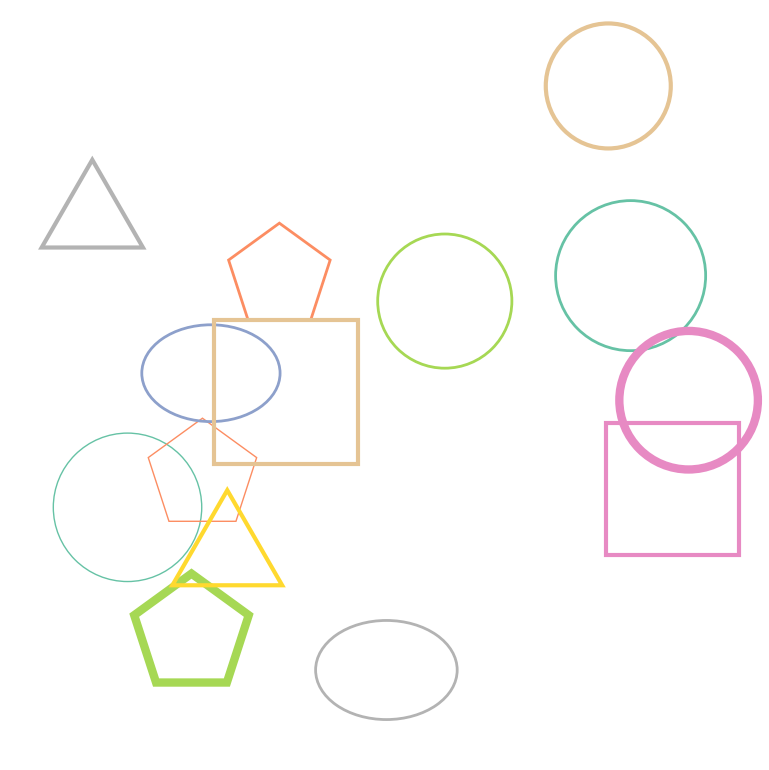[{"shape": "circle", "thickness": 1, "radius": 0.49, "center": [0.819, 0.642]}, {"shape": "circle", "thickness": 0.5, "radius": 0.48, "center": [0.166, 0.341]}, {"shape": "pentagon", "thickness": 1, "radius": 0.35, "center": [0.363, 0.641]}, {"shape": "pentagon", "thickness": 0.5, "radius": 0.37, "center": [0.263, 0.383]}, {"shape": "oval", "thickness": 1, "radius": 0.45, "center": [0.274, 0.515]}, {"shape": "circle", "thickness": 3, "radius": 0.45, "center": [0.894, 0.48]}, {"shape": "square", "thickness": 1.5, "radius": 0.43, "center": [0.873, 0.365]}, {"shape": "pentagon", "thickness": 3, "radius": 0.39, "center": [0.249, 0.177]}, {"shape": "circle", "thickness": 1, "radius": 0.44, "center": [0.578, 0.609]}, {"shape": "triangle", "thickness": 1.5, "radius": 0.41, "center": [0.295, 0.281]}, {"shape": "square", "thickness": 1.5, "radius": 0.47, "center": [0.372, 0.491]}, {"shape": "circle", "thickness": 1.5, "radius": 0.41, "center": [0.79, 0.888]}, {"shape": "oval", "thickness": 1, "radius": 0.46, "center": [0.502, 0.13]}, {"shape": "triangle", "thickness": 1.5, "radius": 0.38, "center": [0.12, 0.717]}]